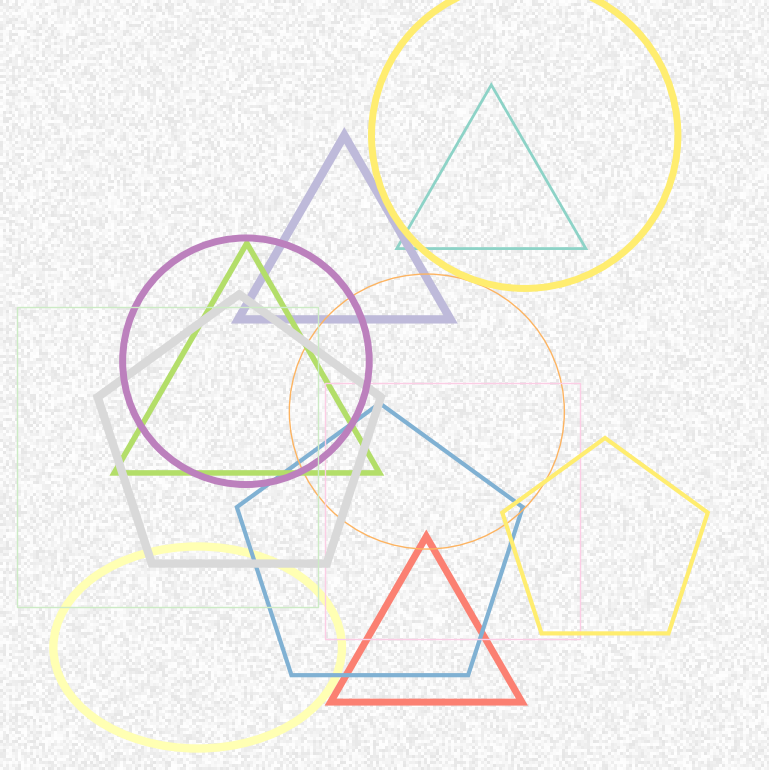[{"shape": "triangle", "thickness": 1, "radius": 0.71, "center": [0.638, 0.748]}, {"shape": "oval", "thickness": 3, "radius": 0.94, "center": [0.257, 0.159]}, {"shape": "triangle", "thickness": 3, "radius": 0.8, "center": [0.447, 0.665]}, {"shape": "triangle", "thickness": 2.5, "radius": 0.72, "center": [0.554, 0.16]}, {"shape": "pentagon", "thickness": 1.5, "radius": 0.98, "center": [0.493, 0.281]}, {"shape": "circle", "thickness": 0.5, "radius": 0.89, "center": [0.554, 0.466]}, {"shape": "triangle", "thickness": 2, "radius": 0.99, "center": [0.321, 0.485]}, {"shape": "square", "thickness": 0.5, "radius": 0.83, "center": [0.587, 0.336]}, {"shape": "pentagon", "thickness": 3, "radius": 0.97, "center": [0.311, 0.424]}, {"shape": "circle", "thickness": 2.5, "radius": 0.8, "center": [0.319, 0.531]}, {"shape": "square", "thickness": 0.5, "radius": 0.98, "center": [0.218, 0.407]}, {"shape": "pentagon", "thickness": 1.5, "radius": 0.7, "center": [0.786, 0.291]}, {"shape": "circle", "thickness": 2.5, "radius": 0.99, "center": [0.681, 0.824]}]